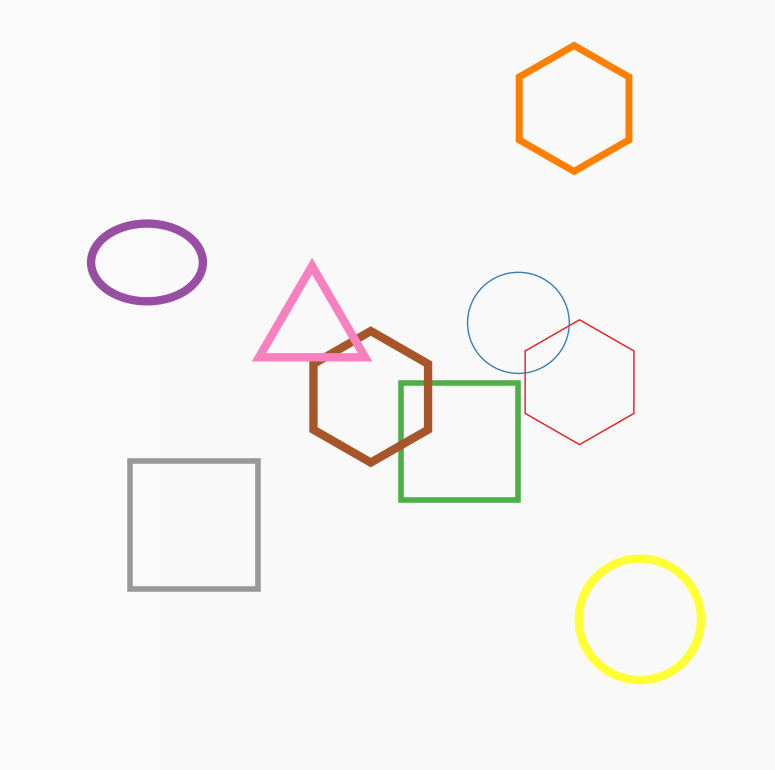[{"shape": "hexagon", "thickness": 0.5, "radius": 0.41, "center": [0.748, 0.504]}, {"shape": "circle", "thickness": 0.5, "radius": 0.33, "center": [0.669, 0.581]}, {"shape": "square", "thickness": 2, "radius": 0.38, "center": [0.593, 0.427]}, {"shape": "oval", "thickness": 3, "radius": 0.36, "center": [0.19, 0.659]}, {"shape": "hexagon", "thickness": 2.5, "radius": 0.41, "center": [0.741, 0.859]}, {"shape": "circle", "thickness": 3, "radius": 0.39, "center": [0.826, 0.196]}, {"shape": "hexagon", "thickness": 3, "radius": 0.43, "center": [0.478, 0.485]}, {"shape": "triangle", "thickness": 3, "radius": 0.4, "center": [0.403, 0.576]}, {"shape": "square", "thickness": 2, "radius": 0.41, "center": [0.25, 0.318]}]